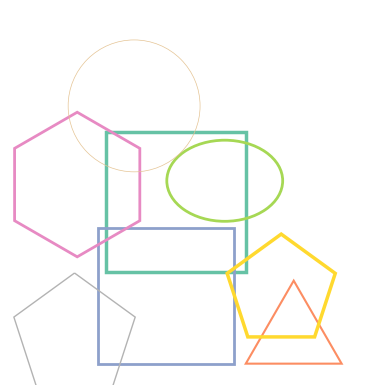[{"shape": "square", "thickness": 2.5, "radius": 0.91, "center": [0.458, 0.476]}, {"shape": "triangle", "thickness": 1.5, "radius": 0.72, "center": [0.763, 0.127]}, {"shape": "square", "thickness": 2, "radius": 0.89, "center": [0.432, 0.23]}, {"shape": "hexagon", "thickness": 2, "radius": 0.94, "center": [0.201, 0.521]}, {"shape": "oval", "thickness": 2, "radius": 0.75, "center": [0.584, 0.53]}, {"shape": "pentagon", "thickness": 2.5, "radius": 0.74, "center": [0.73, 0.244]}, {"shape": "circle", "thickness": 0.5, "radius": 0.86, "center": [0.348, 0.725]}, {"shape": "pentagon", "thickness": 1, "radius": 0.83, "center": [0.194, 0.125]}]